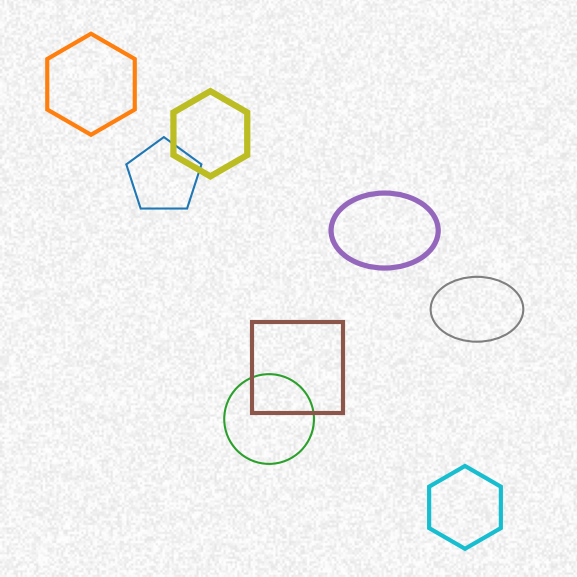[{"shape": "pentagon", "thickness": 1, "radius": 0.34, "center": [0.284, 0.693]}, {"shape": "hexagon", "thickness": 2, "radius": 0.44, "center": [0.158, 0.853]}, {"shape": "circle", "thickness": 1, "radius": 0.39, "center": [0.466, 0.274]}, {"shape": "oval", "thickness": 2.5, "radius": 0.46, "center": [0.666, 0.6]}, {"shape": "square", "thickness": 2, "radius": 0.39, "center": [0.515, 0.363]}, {"shape": "oval", "thickness": 1, "radius": 0.4, "center": [0.826, 0.464]}, {"shape": "hexagon", "thickness": 3, "radius": 0.37, "center": [0.364, 0.768]}, {"shape": "hexagon", "thickness": 2, "radius": 0.36, "center": [0.805, 0.121]}]